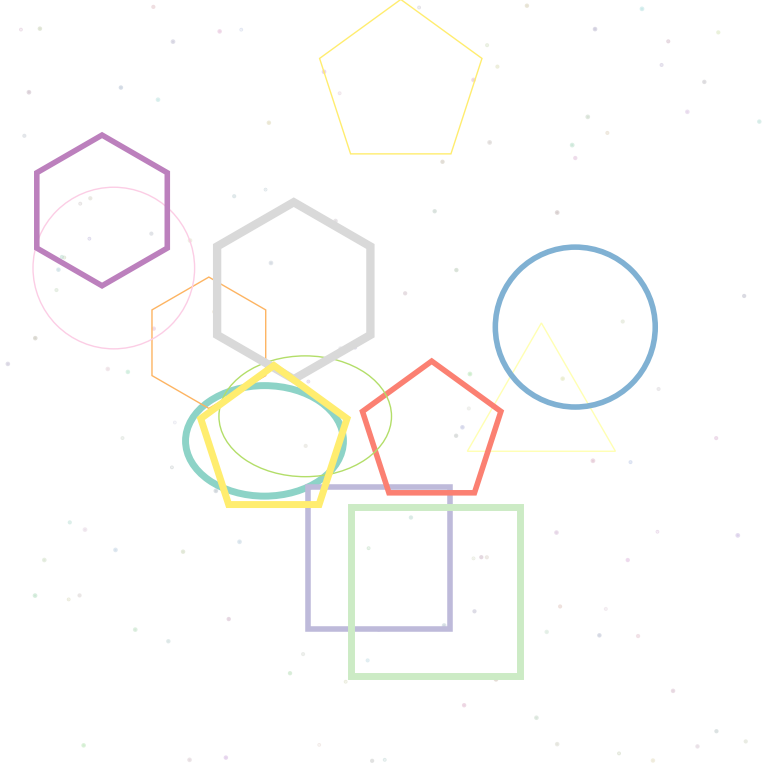[{"shape": "oval", "thickness": 2.5, "radius": 0.51, "center": [0.343, 0.427]}, {"shape": "triangle", "thickness": 0.5, "radius": 0.56, "center": [0.703, 0.469]}, {"shape": "square", "thickness": 2, "radius": 0.46, "center": [0.492, 0.275]}, {"shape": "pentagon", "thickness": 2, "radius": 0.47, "center": [0.561, 0.436]}, {"shape": "circle", "thickness": 2, "radius": 0.52, "center": [0.747, 0.575]}, {"shape": "hexagon", "thickness": 0.5, "radius": 0.43, "center": [0.271, 0.555]}, {"shape": "oval", "thickness": 0.5, "radius": 0.56, "center": [0.396, 0.459]}, {"shape": "circle", "thickness": 0.5, "radius": 0.52, "center": [0.148, 0.652]}, {"shape": "hexagon", "thickness": 3, "radius": 0.57, "center": [0.382, 0.622]}, {"shape": "hexagon", "thickness": 2, "radius": 0.49, "center": [0.133, 0.727]}, {"shape": "square", "thickness": 2.5, "radius": 0.55, "center": [0.566, 0.232]}, {"shape": "pentagon", "thickness": 0.5, "radius": 0.55, "center": [0.52, 0.89]}, {"shape": "pentagon", "thickness": 2.5, "radius": 0.5, "center": [0.356, 0.426]}]